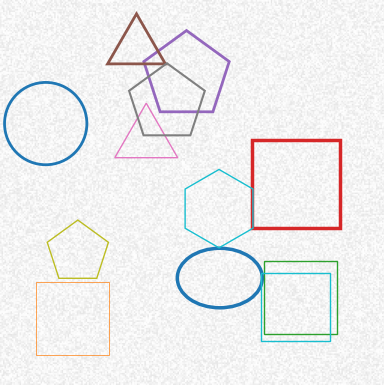[{"shape": "circle", "thickness": 2, "radius": 0.53, "center": [0.119, 0.679]}, {"shape": "oval", "thickness": 2.5, "radius": 0.55, "center": [0.571, 0.278]}, {"shape": "square", "thickness": 0.5, "radius": 0.48, "center": [0.188, 0.173]}, {"shape": "square", "thickness": 1, "radius": 0.47, "center": [0.782, 0.228]}, {"shape": "square", "thickness": 2.5, "radius": 0.57, "center": [0.768, 0.522]}, {"shape": "pentagon", "thickness": 2, "radius": 0.58, "center": [0.484, 0.804]}, {"shape": "triangle", "thickness": 2, "radius": 0.43, "center": [0.355, 0.877]}, {"shape": "triangle", "thickness": 1, "radius": 0.47, "center": [0.38, 0.638]}, {"shape": "pentagon", "thickness": 1.5, "radius": 0.52, "center": [0.434, 0.732]}, {"shape": "pentagon", "thickness": 1, "radius": 0.42, "center": [0.202, 0.345]}, {"shape": "hexagon", "thickness": 1, "radius": 0.51, "center": [0.569, 0.458]}, {"shape": "square", "thickness": 1, "radius": 0.44, "center": [0.767, 0.203]}]